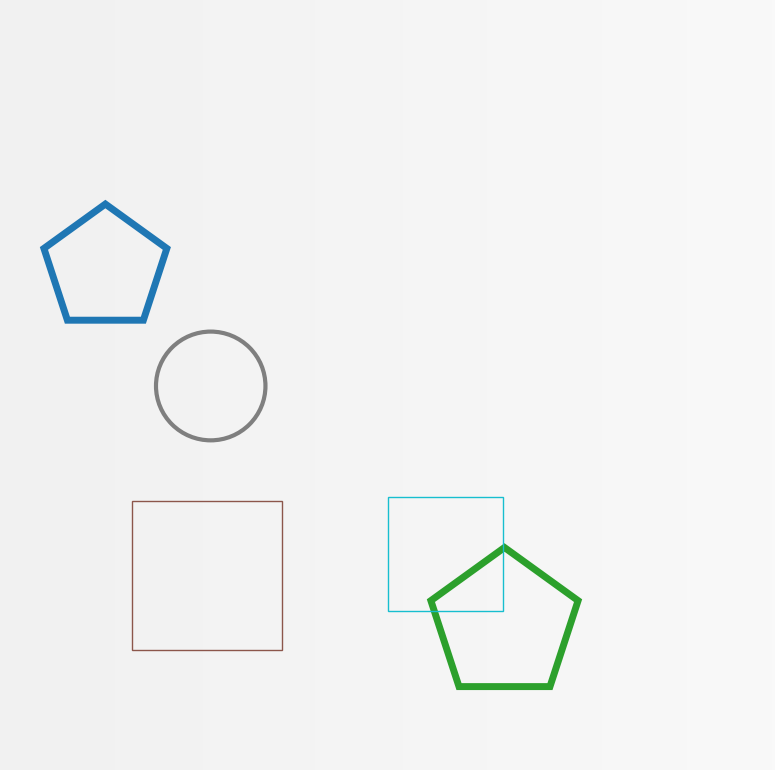[{"shape": "pentagon", "thickness": 2.5, "radius": 0.42, "center": [0.136, 0.652]}, {"shape": "pentagon", "thickness": 2.5, "radius": 0.5, "center": [0.651, 0.189]}, {"shape": "square", "thickness": 0.5, "radius": 0.48, "center": [0.268, 0.252]}, {"shape": "circle", "thickness": 1.5, "radius": 0.35, "center": [0.272, 0.499]}, {"shape": "square", "thickness": 0.5, "radius": 0.37, "center": [0.575, 0.28]}]